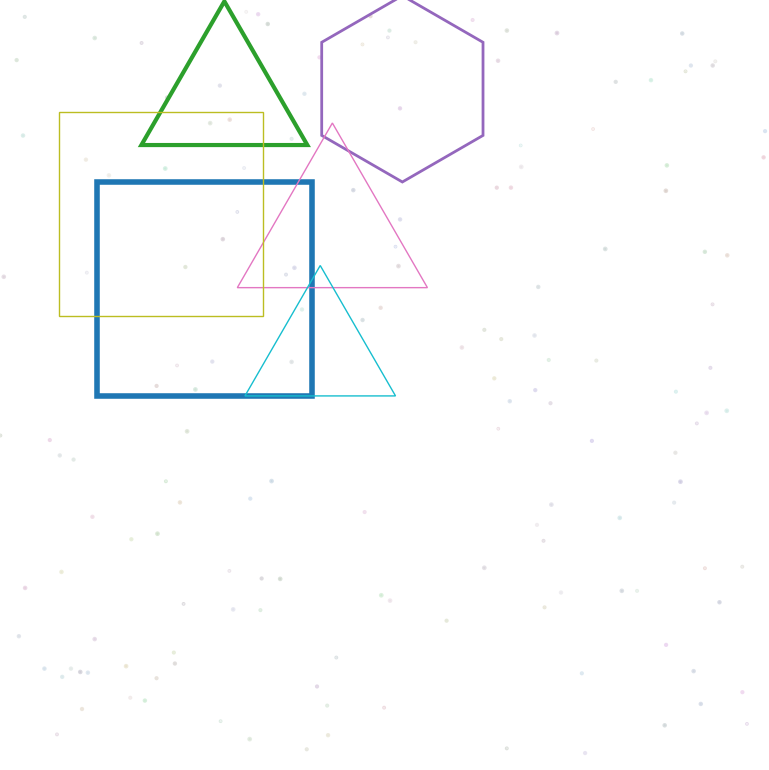[{"shape": "square", "thickness": 2, "radius": 0.7, "center": [0.266, 0.625]}, {"shape": "triangle", "thickness": 1.5, "radius": 0.62, "center": [0.291, 0.874]}, {"shape": "hexagon", "thickness": 1, "radius": 0.6, "center": [0.523, 0.885]}, {"shape": "triangle", "thickness": 0.5, "radius": 0.71, "center": [0.432, 0.698]}, {"shape": "square", "thickness": 0.5, "radius": 0.66, "center": [0.209, 0.722]}, {"shape": "triangle", "thickness": 0.5, "radius": 0.56, "center": [0.416, 0.542]}]